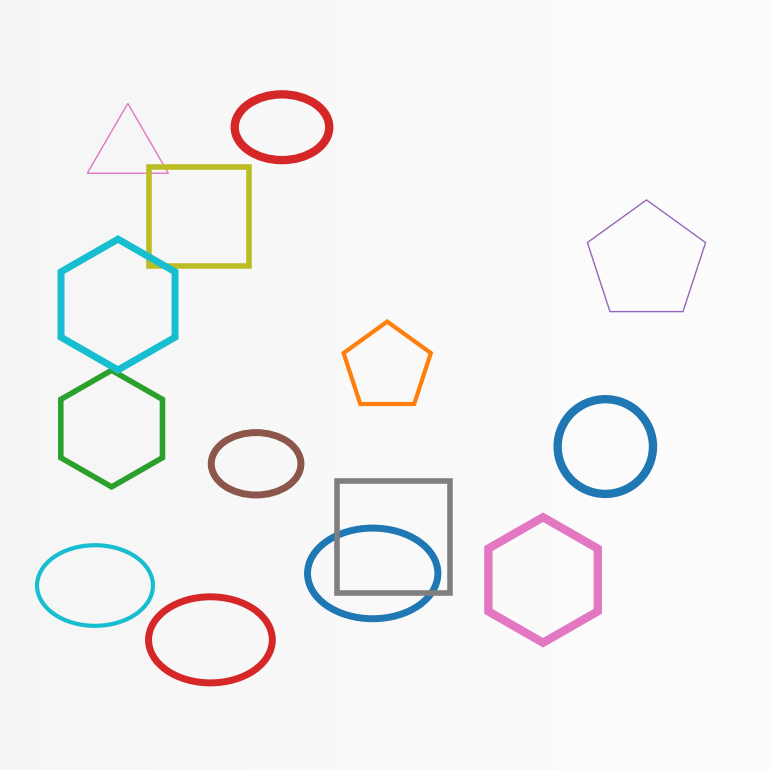[{"shape": "oval", "thickness": 2.5, "radius": 0.42, "center": [0.481, 0.255]}, {"shape": "circle", "thickness": 3, "radius": 0.31, "center": [0.781, 0.42]}, {"shape": "pentagon", "thickness": 1.5, "radius": 0.3, "center": [0.5, 0.523]}, {"shape": "hexagon", "thickness": 2, "radius": 0.38, "center": [0.144, 0.443]}, {"shape": "oval", "thickness": 3, "radius": 0.3, "center": [0.364, 0.835]}, {"shape": "oval", "thickness": 2.5, "radius": 0.4, "center": [0.272, 0.169]}, {"shape": "pentagon", "thickness": 0.5, "radius": 0.4, "center": [0.834, 0.66]}, {"shape": "oval", "thickness": 2.5, "radius": 0.29, "center": [0.33, 0.398]}, {"shape": "triangle", "thickness": 0.5, "radius": 0.3, "center": [0.165, 0.805]}, {"shape": "hexagon", "thickness": 3, "radius": 0.41, "center": [0.701, 0.247]}, {"shape": "square", "thickness": 2, "radius": 0.36, "center": [0.508, 0.303]}, {"shape": "square", "thickness": 2, "radius": 0.32, "center": [0.257, 0.719]}, {"shape": "oval", "thickness": 1.5, "radius": 0.37, "center": [0.123, 0.24]}, {"shape": "hexagon", "thickness": 2.5, "radius": 0.42, "center": [0.152, 0.604]}]